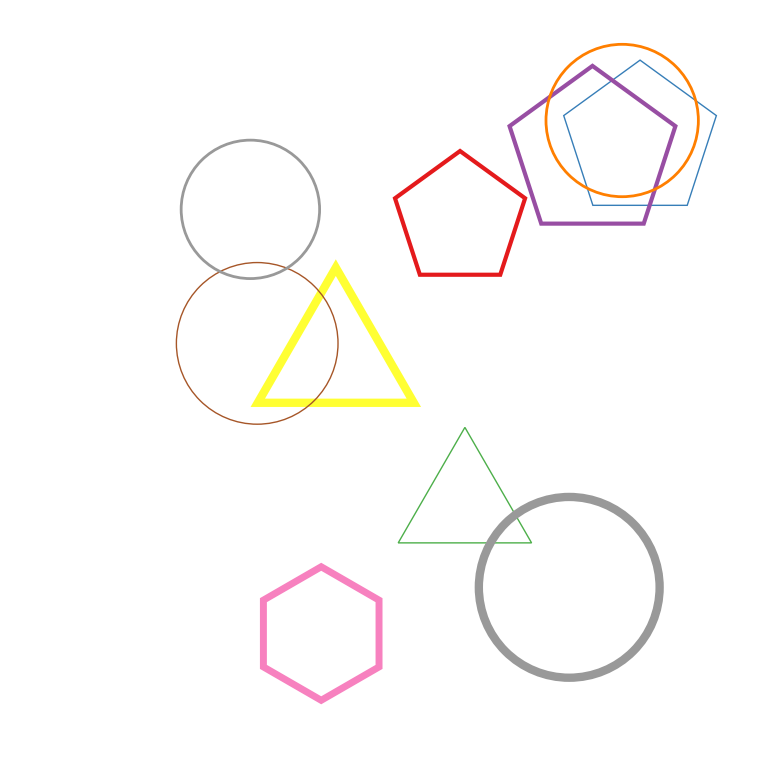[{"shape": "pentagon", "thickness": 1.5, "radius": 0.44, "center": [0.597, 0.715]}, {"shape": "pentagon", "thickness": 0.5, "radius": 0.52, "center": [0.831, 0.818]}, {"shape": "triangle", "thickness": 0.5, "radius": 0.5, "center": [0.604, 0.345]}, {"shape": "pentagon", "thickness": 1.5, "radius": 0.57, "center": [0.769, 0.801]}, {"shape": "circle", "thickness": 1, "radius": 0.49, "center": [0.808, 0.843]}, {"shape": "triangle", "thickness": 3, "radius": 0.59, "center": [0.436, 0.535]}, {"shape": "circle", "thickness": 0.5, "radius": 0.52, "center": [0.334, 0.554]}, {"shape": "hexagon", "thickness": 2.5, "radius": 0.43, "center": [0.417, 0.177]}, {"shape": "circle", "thickness": 3, "radius": 0.59, "center": [0.739, 0.237]}, {"shape": "circle", "thickness": 1, "radius": 0.45, "center": [0.325, 0.728]}]